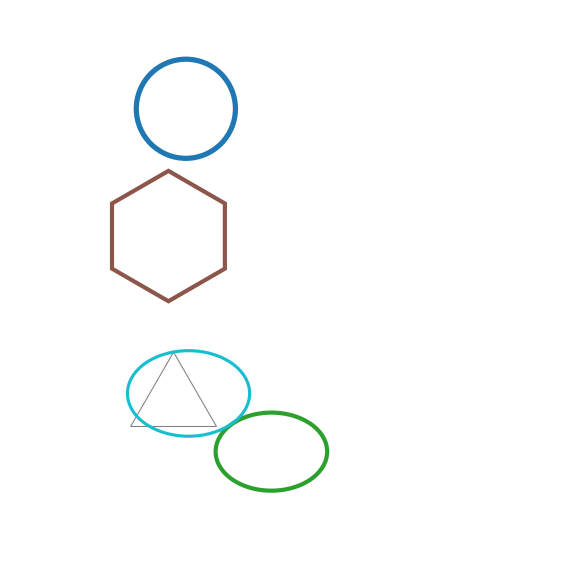[{"shape": "circle", "thickness": 2.5, "radius": 0.43, "center": [0.322, 0.811]}, {"shape": "oval", "thickness": 2, "radius": 0.48, "center": [0.47, 0.217]}, {"shape": "hexagon", "thickness": 2, "radius": 0.56, "center": [0.292, 0.59]}, {"shape": "triangle", "thickness": 0.5, "radius": 0.43, "center": [0.301, 0.304]}, {"shape": "oval", "thickness": 1.5, "radius": 0.53, "center": [0.326, 0.318]}]